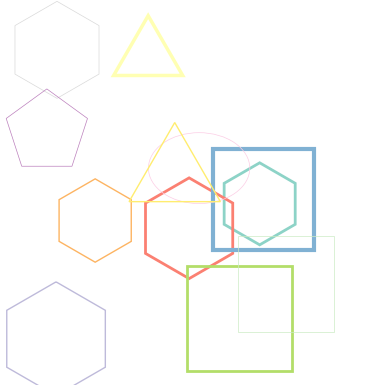[{"shape": "hexagon", "thickness": 2, "radius": 0.53, "center": [0.675, 0.471]}, {"shape": "triangle", "thickness": 2.5, "radius": 0.52, "center": [0.385, 0.856]}, {"shape": "hexagon", "thickness": 1, "radius": 0.74, "center": [0.146, 0.12]}, {"shape": "hexagon", "thickness": 2, "radius": 0.65, "center": [0.491, 0.407]}, {"shape": "square", "thickness": 3, "radius": 0.65, "center": [0.685, 0.481]}, {"shape": "hexagon", "thickness": 1, "radius": 0.54, "center": [0.247, 0.427]}, {"shape": "square", "thickness": 2, "radius": 0.68, "center": [0.623, 0.173]}, {"shape": "oval", "thickness": 0.5, "radius": 0.66, "center": [0.517, 0.563]}, {"shape": "hexagon", "thickness": 0.5, "radius": 0.63, "center": [0.148, 0.871]}, {"shape": "pentagon", "thickness": 0.5, "radius": 0.56, "center": [0.122, 0.658]}, {"shape": "square", "thickness": 0.5, "radius": 0.62, "center": [0.743, 0.263]}, {"shape": "triangle", "thickness": 1, "radius": 0.68, "center": [0.454, 0.545]}]